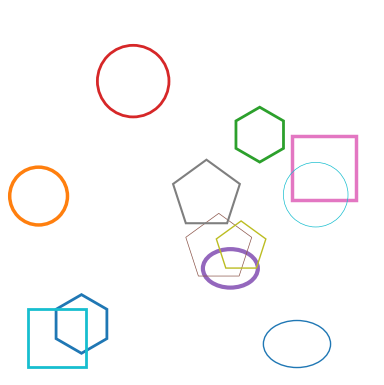[{"shape": "oval", "thickness": 1, "radius": 0.44, "center": [0.771, 0.106]}, {"shape": "hexagon", "thickness": 2, "radius": 0.38, "center": [0.212, 0.159]}, {"shape": "circle", "thickness": 2.5, "radius": 0.38, "center": [0.1, 0.491]}, {"shape": "hexagon", "thickness": 2, "radius": 0.36, "center": [0.675, 0.65]}, {"shape": "circle", "thickness": 2, "radius": 0.46, "center": [0.346, 0.789]}, {"shape": "oval", "thickness": 3, "radius": 0.36, "center": [0.598, 0.303]}, {"shape": "pentagon", "thickness": 0.5, "radius": 0.45, "center": [0.568, 0.356]}, {"shape": "square", "thickness": 2.5, "radius": 0.42, "center": [0.841, 0.564]}, {"shape": "pentagon", "thickness": 1.5, "radius": 0.46, "center": [0.536, 0.494]}, {"shape": "pentagon", "thickness": 1, "radius": 0.34, "center": [0.626, 0.358]}, {"shape": "circle", "thickness": 0.5, "radius": 0.42, "center": [0.82, 0.494]}, {"shape": "square", "thickness": 2, "radius": 0.38, "center": [0.148, 0.123]}]